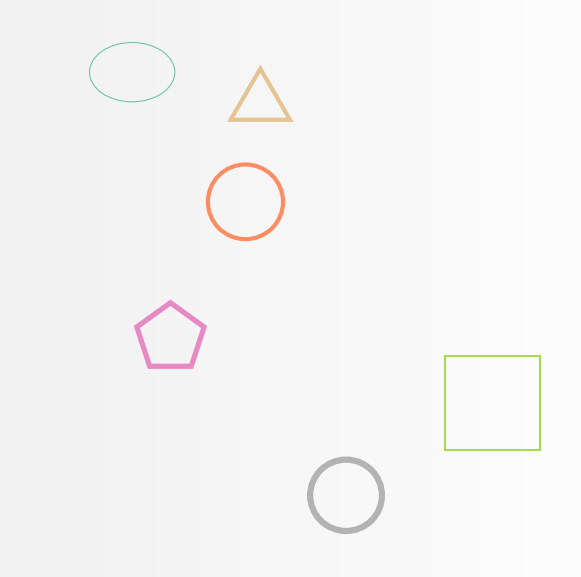[{"shape": "oval", "thickness": 0.5, "radius": 0.37, "center": [0.227, 0.874]}, {"shape": "circle", "thickness": 2, "radius": 0.32, "center": [0.422, 0.65]}, {"shape": "pentagon", "thickness": 2.5, "radius": 0.3, "center": [0.293, 0.414]}, {"shape": "square", "thickness": 1, "radius": 0.41, "center": [0.847, 0.301]}, {"shape": "triangle", "thickness": 2, "radius": 0.29, "center": [0.448, 0.821]}, {"shape": "circle", "thickness": 3, "radius": 0.31, "center": [0.595, 0.141]}]